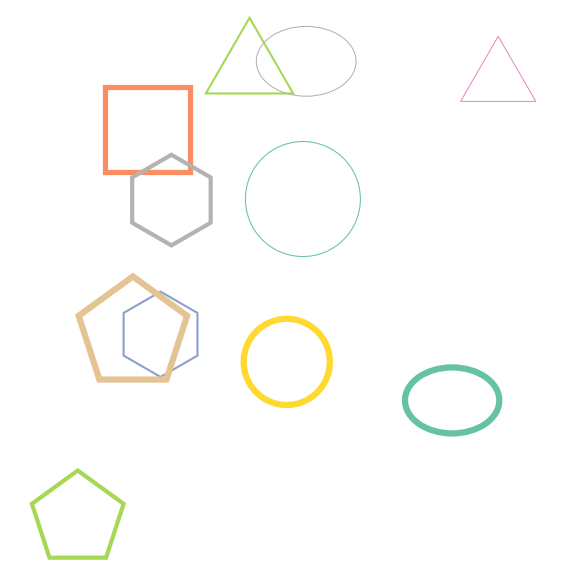[{"shape": "oval", "thickness": 3, "radius": 0.41, "center": [0.783, 0.306]}, {"shape": "circle", "thickness": 0.5, "radius": 0.5, "center": [0.525, 0.655]}, {"shape": "square", "thickness": 2.5, "radius": 0.37, "center": [0.256, 0.774]}, {"shape": "hexagon", "thickness": 1, "radius": 0.37, "center": [0.278, 0.42]}, {"shape": "triangle", "thickness": 0.5, "radius": 0.38, "center": [0.863, 0.861]}, {"shape": "pentagon", "thickness": 2, "radius": 0.42, "center": [0.135, 0.101]}, {"shape": "triangle", "thickness": 1, "radius": 0.44, "center": [0.432, 0.881]}, {"shape": "circle", "thickness": 3, "radius": 0.37, "center": [0.497, 0.372]}, {"shape": "pentagon", "thickness": 3, "radius": 0.49, "center": [0.23, 0.422]}, {"shape": "hexagon", "thickness": 2, "radius": 0.39, "center": [0.297, 0.653]}, {"shape": "oval", "thickness": 0.5, "radius": 0.43, "center": [0.53, 0.893]}]